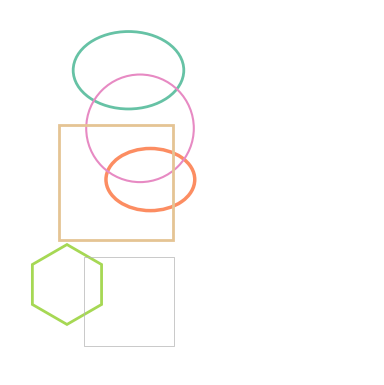[{"shape": "oval", "thickness": 2, "radius": 0.72, "center": [0.334, 0.818]}, {"shape": "oval", "thickness": 2.5, "radius": 0.58, "center": [0.391, 0.534]}, {"shape": "circle", "thickness": 1.5, "radius": 0.7, "center": [0.364, 0.667]}, {"shape": "hexagon", "thickness": 2, "radius": 0.52, "center": [0.174, 0.261]}, {"shape": "square", "thickness": 2, "radius": 0.74, "center": [0.302, 0.526]}, {"shape": "square", "thickness": 0.5, "radius": 0.58, "center": [0.334, 0.217]}]